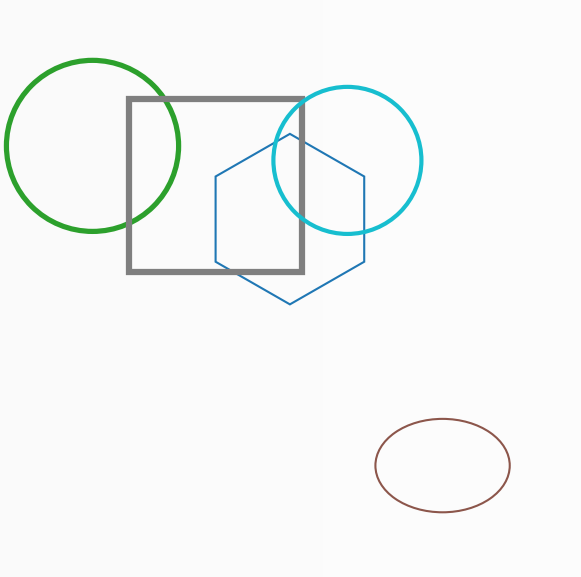[{"shape": "hexagon", "thickness": 1, "radius": 0.74, "center": [0.499, 0.62]}, {"shape": "circle", "thickness": 2.5, "radius": 0.74, "center": [0.159, 0.747]}, {"shape": "oval", "thickness": 1, "radius": 0.58, "center": [0.761, 0.193]}, {"shape": "square", "thickness": 3, "radius": 0.75, "center": [0.371, 0.678]}, {"shape": "circle", "thickness": 2, "radius": 0.64, "center": [0.598, 0.721]}]